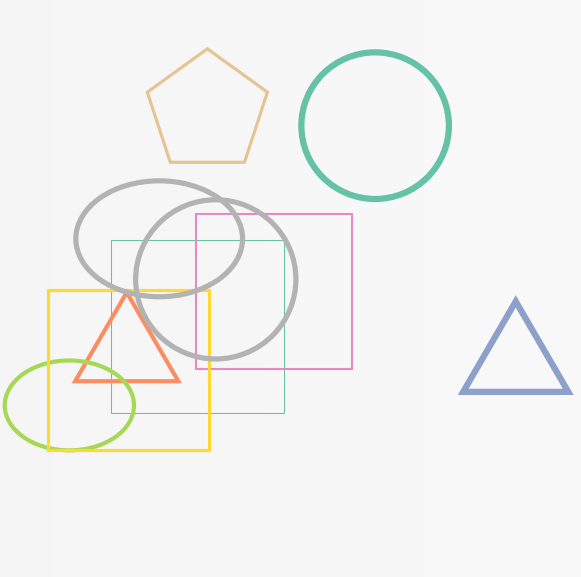[{"shape": "circle", "thickness": 3, "radius": 0.63, "center": [0.645, 0.782]}, {"shape": "square", "thickness": 0.5, "radius": 0.75, "center": [0.34, 0.434]}, {"shape": "triangle", "thickness": 2, "radius": 0.51, "center": [0.218, 0.39]}, {"shape": "triangle", "thickness": 3, "radius": 0.52, "center": [0.887, 0.373]}, {"shape": "square", "thickness": 1, "radius": 0.67, "center": [0.471, 0.494]}, {"shape": "oval", "thickness": 2, "radius": 0.56, "center": [0.119, 0.297]}, {"shape": "square", "thickness": 1.5, "radius": 0.69, "center": [0.221, 0.358]}, {"shape": "pentagon", "thickness": 1.5, "radius": 0.54, "center": [0.357, 0.806]}, {"shape": "oval", "thickness": 2.5, "radius": 0.72, "center": [0.274, 0.586]}, {"shape": "circle", "thickness": 2.5, "radius": 0.69, "center": [0.371, 0.515]}]